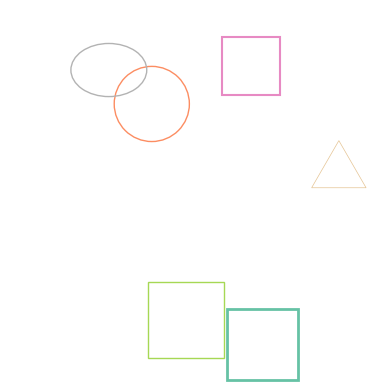[{"shape": "square", "thickness": 2, "radius": 0.46, "center": [0.682, 0.105]}, {"shape": "circle", "thickness": 1, "radius": 0.49, "center": [0.394, 0.73]}, {"shape": "square", "thickness": 1.5, "radius": 0.37, "center": [0.653, 0.828]}, {"shape": "square", "thickness": 1, "radius": 0.49, "center": [0.483, 0.169]}, {"shape": "triangle", "thickness": 0.5, "radius": 0.41, "center": [0.88, 0.553]}, {"shape": "oval", "thickness": 1, "radius": 0.49, "center": [0.283, 0.818]}]